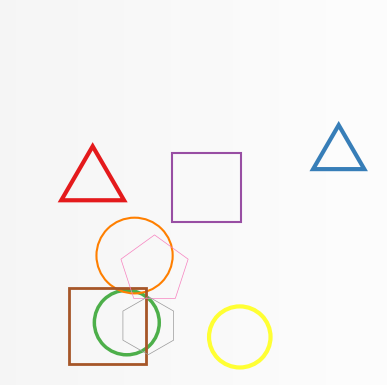[{"shape": "triangle", "thickness": 3, "radius": 0.47, "center": [0.239, 0.527]}, {"shape": "triangle", "thickness": 3, "radius": 0.38, "center": [0.874, 0.599]}, {"shape": "circle", "thickness": 2.5, "radius": 0.42, "center": [0.327, 0.162]}, {"shape": "square", "thickness": 1.5, "radius": 0.45, "center": [0.533, 0.512]}, {"shape": "circle", "thickness": 1.5, "radius": 0.49, "center": [0.347, 0.336]}, {"shape": "circle", "thickness": 3, "radius": 0.4, "center": [0.619, 0.125]}, {"shape": "square", "thickness": 2, "radius": 0.49, "center": [0.278, 0.154]}, {"shape": "pentagon", "thickness": 0.5, "radius": 0.46, "center": [0.399, 0.299]}, {"shape": "hexagon", "thickness": 0.5, "radius": 0.38, "center": [0.383, 0.154]}]